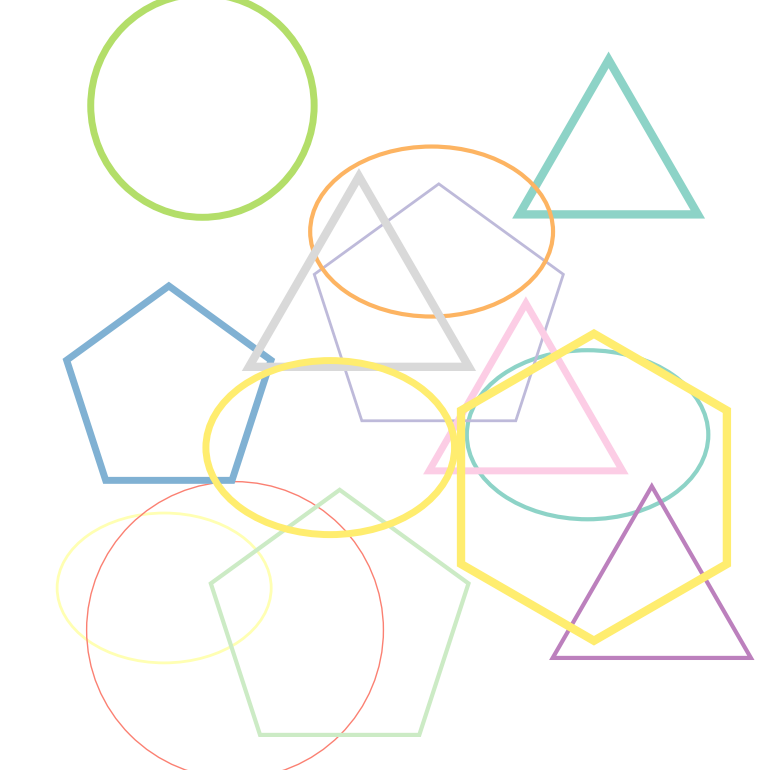[{"shape": "oval", "thickness": 1.5, "radius": 0.78, "center": [0.763, 0.435]}, {"shape": "triangle", "thickness": 3, "radius": 0.67, "center": [0.79, 0.788]}, {"shape": "oval", "thickness": 1, "radius": 0.7, "center": [0.213, 0.236]}, {"shape": "pentagon", "thickness": 1, "radius": 0.85, "center": [0.57, 0.591]}, {"shape": "circle", "thickness": 0.5, "radius": 0.96, "center": [0.305, 0.182]}, {"shape": "pentagon", "thickness": 2.5, "radius": 0.7, "center": [0.219, 0.489]}, {"shape": "oval", "thickness": 1.5, "radius": 0.79, "center": [0.561, 0.699]}, {"shape": "circle", "thickness": 2.5, "radius": 0.73, "center": [0.263, 0.863]}, {"shape": "triangle", "thickness": 2.5, "radius": 0.73, "center": [0.683, 0.461]}, {"shape": "triangle", "thickness": 3, "radius": 0.82, "center": [0.466, 0.606]}, {"shape": "triangle", "thickness": 1.5, "radius": 0.74, "center": [0.846, 0.22]}, {"shape": "pentagon", "thickness": 1.5, "radius": 0.88, "center": [0.441, 0.188]}, {"shape": "oval", "thickness": 2.5, "radius": 0.81, "center": [0.429, 0.419]}, {"shape": "hexagon", "thickness": 3, "radius": 1.0, "center": [0.771, 0.367]}]